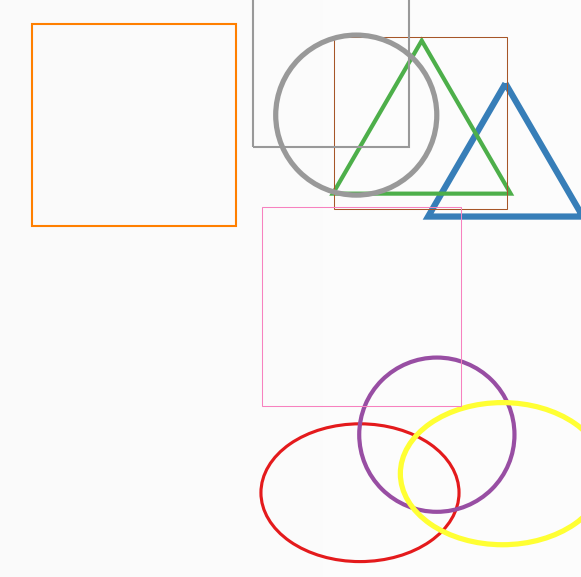[{"shape": "oval", "thickness": 1.5, "radius": 0.85, "center": [0.619, 0.146]}, {"shape": "triangle", "thickness": 3, "radius": 0.77, "center": [0.87, 0.701]}, {"shape": "triangle", "thickness": 2, "radius": 0.88, "center": [0.726, 0.752]}, {"shape": "circle", "thickness": 2, "radius": 0.67, "center": [0.752, 0.246]}, {"shape": "square", "thickness": 1, "radius": 0.88, "center": [0.231, 0.783]}, {"shape": "oval", "thickness": 2.5, "radius": 0.88, "center": [0.865, 0.179]}, {"shape": "square", "thickness": 0.5, "radius": 0.74, "center": [0.724, 0.785]}, {"shape": "square", "thickness": 0.5, "radius": 0.86, "center": [0.622, 0.468]}, {"shape": "circle", "thickness": 2.5, "radius": 0.69, "center": [0.613, 0.8]}, {"shape": "square", "thickness": 1, "radius": 0.67, "center": [0.569, 0.879]}]